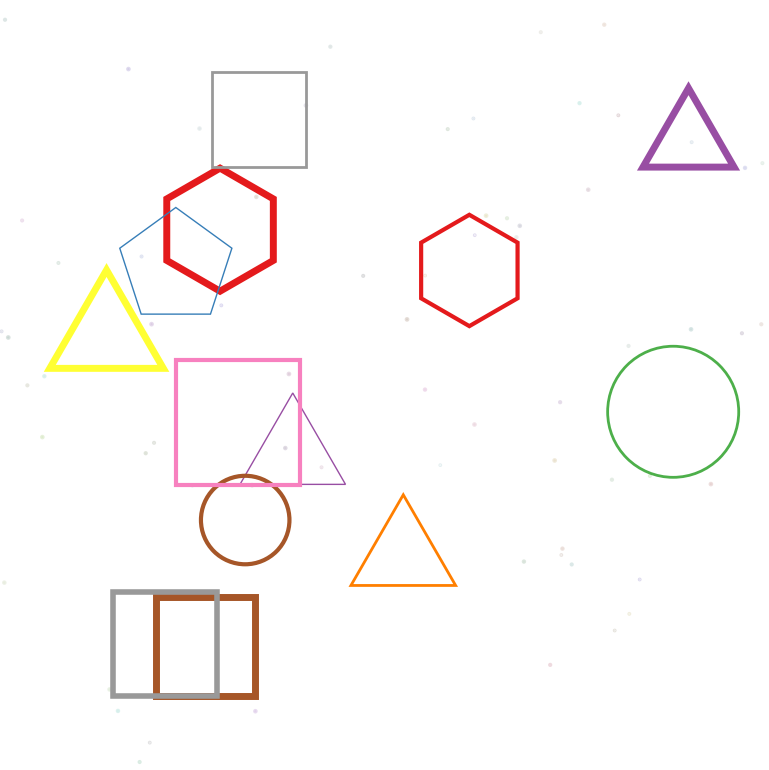[{"shape": "hexagon", "thickness": 1.5, "radius": 0.36, "center": [0.61, 0.649]}, {"shape": "hexagon", "thickness": 2.5, "radius": 0.4, "center": [0.286, 0.702]}, {"shape": "pentagon", "thickness": 0.5, "radius": 0.38, "center": [0.228, 0.654]}, {"shape": "circle", "thickness": 1, "radius": 0.43, "center": [0.874, 0.465]}, {"shape": "triangle", "thickness": 0.5, "radius": 0.4, "center": [0.38, 0.411]}, {"shape": "triangle", "thickness": 2.5, "radius": 0.34, "center": [0.894, 0.817]}, {"shape": "triangle", "thickness": 1, "radius": 0.39, "center": [0.524, 0.279]}, {"shape": "triangle", "thickness": 2.5, "radius": 0.43, "center": [0.138, 0.564]}, {"shape": "circle", "thickness": 1.5, "radius": 0.29, "center": [0.318, 0.325]}, {"shape": "square", "thickness": 2.5, "radius": 0.32, "center": [0.267, 0.16]}, {"shape": "square", "thickness": 1.5, "radius": 0.4, "center": [0.309, 0.452]}, {"shape": "square", "thickness": 1, "radius": 0.31, "center": [0.337, 0.845]}, {"shape": "square", "thickness": 2, "radius": 0.34, "center": [0.214, 0.164]}]